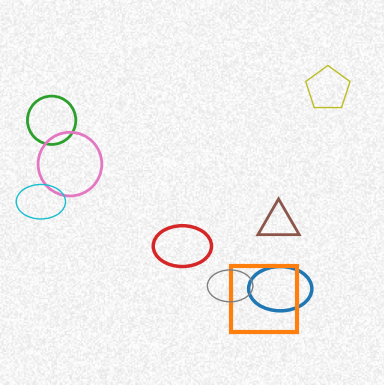[{"shape": "oval", "thickness": 2.5, "radius": 0.41, "center": [0.728, 0.25]}, {"shape": "square", "thickness": 3, "radius": 0.43, "center": [0.685, 0.223]}, {"shape": "circle", "thickness": 2, "radius": 0.31, "center": [0.134, 0.688]}, {"shape": "oval", "thickness": 2.5, "radius": 0.38, "center": [0.474, 0.361]}, {"shape": "triangle", "thickness": 2, "radius": 0.31, "center": [0.724, 0.421]}, {"shape": "circle", "thickness": 2, "radius": 0.41, "center": [0.182, 0.574]}, {"shape": "oval", "thickness": 1, "radius": 0.3, "center": [0.598, 0.257]}, {"shape": "pentagon", "thickness": 1, "radius": 0.3, "center": [0.852, 0.77]}, {"shape": "oval", "thickness": 1, "radius": 0.32, "center": [0.106, 0.476]}]